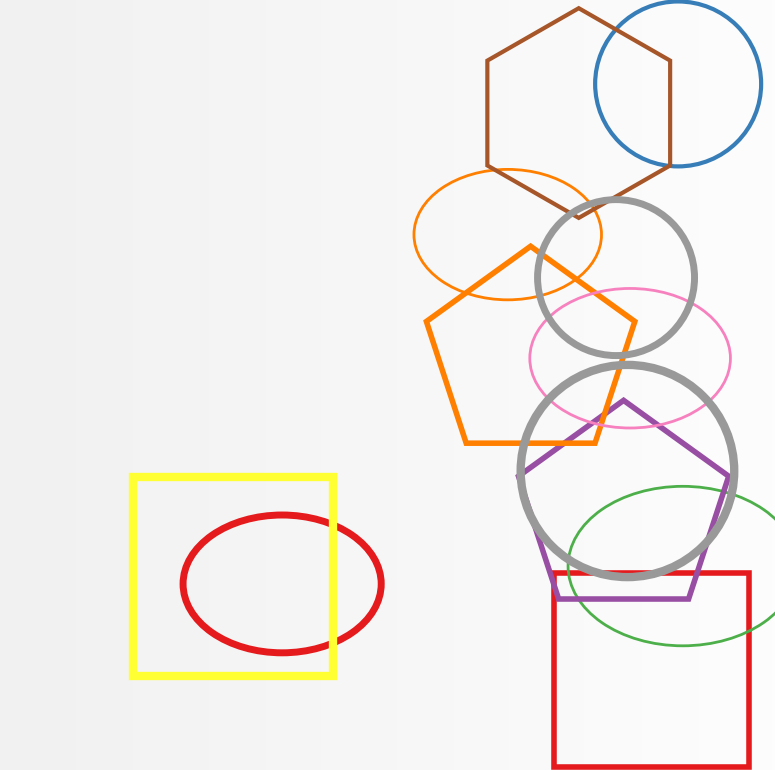[{"shape": "oval", "thickness": 2.5, "radius": 0.64, "center": [0.364, 0.242]}, {"shape": "square", "thickness": 2, "radius": 0.63, "center": [0.841, 0.13]}, {"shape": "circle", "thickness": 1.5, "radius": 0.54, "center": [0.875, 0.891]}, {"shape": "oval", "thickness": 1, "radius": 0.74, "center": [0.881, 0.265]}, {"shape": "pentagon", "thickness": 2, "radius": 0.71, "center": [0.805, 0.337]}, {"shape": "oval", "thickness": 1, "radius": 0.6, "center": [0.655, 0.695]}, {"shape": "pentagon", "thickness": 2, "radius": 0.71, "center": [0.685, 0.539]}, {"shape": "square", "thickness": 3, "radius": 0.65, "center": [0.301, 0.251]}, {"shape": "hexagon", "thickness": 1.5, "radius": 0.68, "center": [0.747, 0.853]}, {"shape": "oval", "thickness": 1, "radius": 0.65, "center": [0.813, 0.535]}, {"shape": "circle", "thickness": 3, "radius": 0.69, "center": [0.81, 0.388]}, {"shape": "circle", "thickness": 2.5, "radius": 0.51, "center": [0.795, 0.639]}]